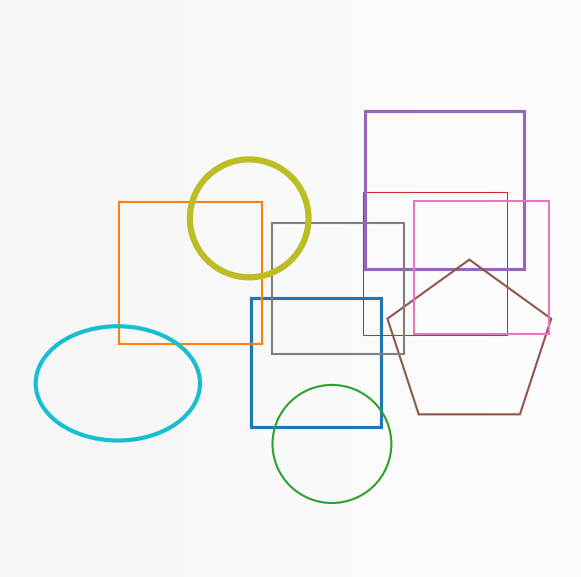[{"shape": "square", "thickness": 1.5, "radius": 0.56, "center": [0.544, 0.372]}, {"shape": "square", "thickness": 1, "radius": 0.61, "center": [0.328, 0.526]}, {"shape": "circle", "thickness": 1, "radius": 0.51, "center": [0.571, 0.23]}, {"shape": "square", "thickness": 0.5, "radius": 0.62, "center": [0.748, 0.543]}, {"shape": "square", "thickness": 1.5, "radius": 0.68, "center": [0.765, 0.671]}, {"shape": "pentagon", "thickness": 1, "radius": 0.74, "center": [0.807, 0.401]}, {"shape": "square", "thickness": 1, "radius": 0.58, "center": [0.828, 0.536]}, {"shape": "square", "thickness": 1, "radius": 0.57, "center": [0.581, 0.499]}, {"shape": "circle", "thickness": 3, "radius": 0.51, "center": [0.429, 0.621]}, {"shape": "oval", "thickness": 2, "radius": 0.71, "center": [0.203, 0.335]}]